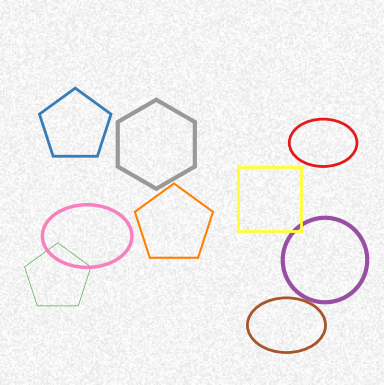[{"shape": "oval", "thickness": 2, "radius": 0.44, "center": [0.839, 0.629]}, {"shape": "pentagon", "thickness": 2, "radius": 0.49, "center": [0.195, 0.673]}, {"shape": "pentagon", "thickness": 0.5, "radius": 0.45, "center": [0.15, 0.279]}, {"shape": "circle", "thickness": 3, "radius": 0.55, "center": [0.844, 0.325]}, {"shape": "pentagon", "thickness": 1.5, "radius": 0.53, "center": [0.452, 0.417]}, {"shape": "square", "thickness": 2, "radius": 0.41, "center": [0.7, 0.484]}, {"shape": "oval", "thickness": 2, "radius": 0.51, "center": [0.744, 0.155]}, {"shape": "oval", "thickness": 2.5, "radius": 0.58, "center": [0.226, 0.387]}, {"shape": "hexagon", "thickness": 3, "radius": 0.58, "center": [0.406, 0.625]}]